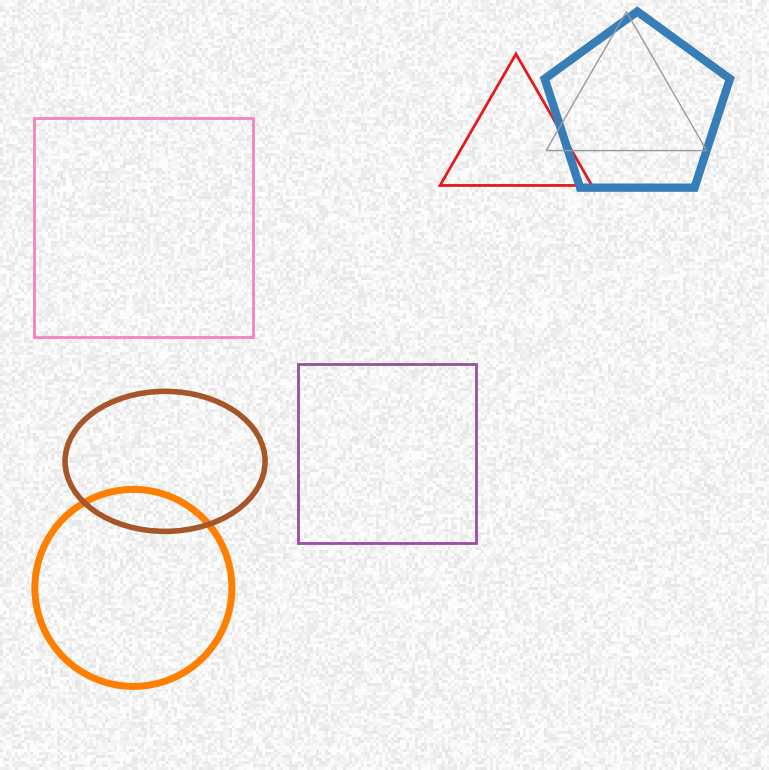[{"shape": "triangle", "thickness": 1, "radius": 0.57, "center": [0.67, 0.816]}, {"shape": "pentagon", "thickness": 3, "radius": 0.63, "center": [0.828, 0.859]}, {"shape": "square", "thickness": 1, "radius": 0.58, "center": [0.503, 0.411]}, {"shape": "circle", "thickness": 2.5, "radius": 0.64, "center": [0.173, 0.237]}, {"shape": "oval", "thickness": 2, "radius": 0.65, "center": [0.214, 0.401]}, {"shape": "square", "thickness": 1, "radius": 0.71, "center": [0.186, 0.704]}, {"shape": "triangle", "thickness": 0.5, "radius": 0.6, "center": [0.814, 0.865]}]